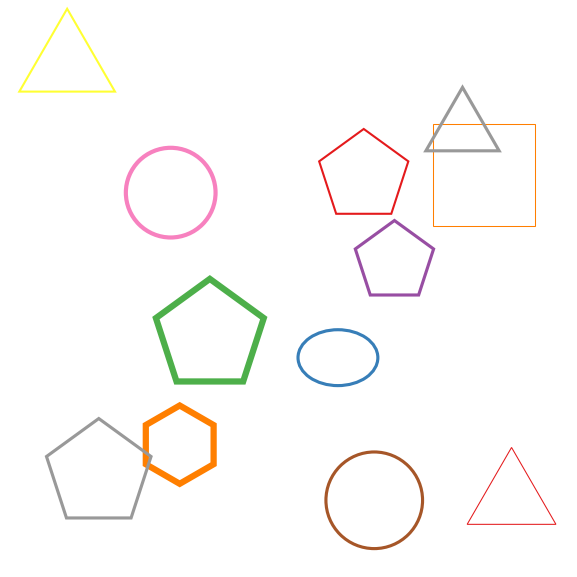[{"shape": "pentagon", "thickness": 1, "radius": 0.41, "center": [0.63, 0.695]}, {"shape": "triangle", "thickness": 0.5, "radius": 0.44, "center": [0.886, 0.136]}, {"shape": "oval", "thickness": 1.5, "radius": 0.35, "center": [0.585, 0.38]}, {"shape": "pentagon", "thickness": 3, "radius": 0.49, "center": [0.363, 0.418]}, {"shape": "pentagon", "thickness": 1.5, "radius": 0.36, "center": [0.683, 0.546]}, {"shape": "hexagon", "thickness": 3, "radius": 0.34, "center": [0.311, 0.229]}, {"shape": "square", "thickness": 0.5, "radius": 0.44, "center": [0.838, 0.695]}, {"shape": "triangle", "thickness": 1, "radius": 0.48, "center": [0.116, 0.888]}, {"shape": "circle", "thickness": 1.5, "radius": 0.42, "center": [0.648, 0.133]}, {"shape": "circle", "thickness": 2, "radius": 0.39, "center": [0.296, 0.666]}, {"shape": "pentagon", "thickness": 1.5, "radius": 0.48, "center": [0.171, 0.179]}, {"shape": "triangle", "thickness": 1.5, "radius": 0.37, "center": [0.801, 0.775]}]